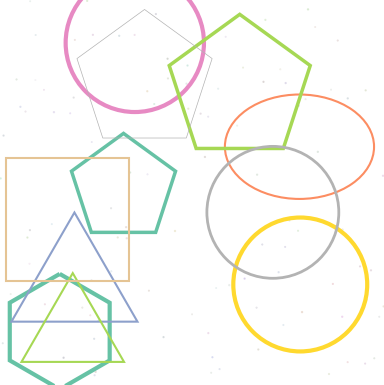[{"shape": "hexagon", "thickness": 3, "radius": 0.75, "center": [0.155, 0.139]}, {"shape": "pentagon", "thickness": 2.5, "radius": 0.71, "center": [0.321, 0.511]}, {"shape": "oval", "thickness": 1.5, "radius": 0.97, "center": [0.778, 0.619]}, {"shape": "triangle", "thickness": 1.5, "radius": 0.95, "center": [0.193, 0.259]}, {"shape": "circle", "thickness": 3, "radius": 0.9, "center": [0.35, 0.889]}, {"shape": "triangle", "thickness": 1.5, "radius": 0.77, "center": [0.189, 0.137]}, {"shape": "pentagon", "thickness": 2.5, "radius": 0.96, "center": [0.623, 0.77]}, {"shape": "circle", "thickness": 3, "radius": 0.87, "center": [0.78, 0.261]}, {"shape": "square", "thickness": 1.5, "radius": 0.8, "center": [0.176, 0.43]}, {"shape": "circle", "thickness": 2, "radius": 0.86, "center": [0.709, 0.448]}, {"shape": "pentagon", "thickness": 0.5, "radius": 0.92, "center": [0.375, 0.791]}]